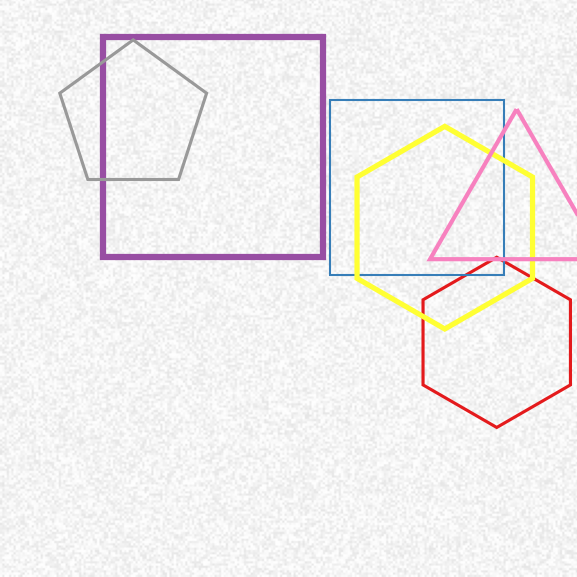[{"shape": "hexagon", "thickness": 1.5, "radius": 0.74, "center": [0.86, 0.406]}, {"shape": "square", "thickness": 1, "radius": 0.76, "center": [0.722, 0.674]}, {"shape": "square", "thickness": 3, "radius": 0.95, "center": [0.369, 0.745]}, {"shape": "hexagon", "thickness": 2.5, "radius": 0.88, "center": [0.77, 0.605]}, {"shape": "triangle", "thickness": 2, "radius": 0.87, "center": [0.895, 0.637]}, {"shape": "pentagon", "thickness": 1.5, "radius": 0.67, "center": [0.231, 0.796]}]